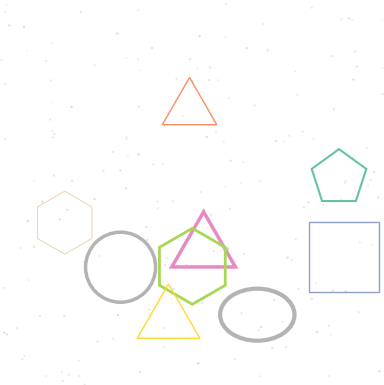[{"shape": "pentagon", "thickness": 1.5, "radius": 0.37, "center": [0.88, 0.538]}, {"shape": "triangle", "thickness": 1, "radius": 0.41, "center": [0.492, 0.717]}, {"shape": "square", "thickness": 1, "radius": 0.46, "center": [0.894, 0.332]}, {"shape": "triangle", "thickness": 2.5, "radius": 0.48, "center": [0.529, 0.354]}, {"shape": "hexagon", "thickness": 2, "radius": 0.49, "center": [0.5, 0.308]}, {"shape": "triangle", "thickness": 1, "radius": 0.47, "center": [0.438, 0.168]}, {"shape": "hexagon", "thickness": 0.5, "radius": 0.41, "center": [0.168, 0.422]}, {"shape": "oval", "thickness": 3, "radius": 0.48, "center": [0.668, 0.183]}, {"shape": "circle", "thickness": 2.5, "radius": 0.45, "center": [0.313, 0.306]}]